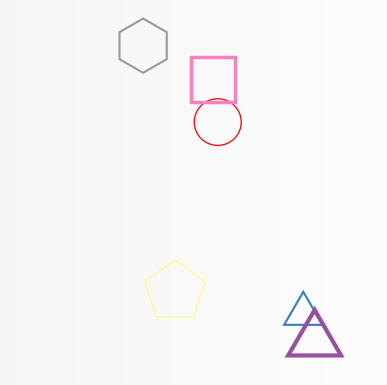[{"shape": "circle", "thickness": 1, "radius": 0.3, "center": [0.562, 0.683]}, {"shape": "triangle", "thickness": 1.5, "radius": 0.29, "center": [0.783, 0.185]}, {"shape": "triangle", "thickness": 3, "radius": 0.39, "center": [0.812, 0.116]}, {"shape": "pentagon", "thickness": 0.5, "radius": 0.41, "center": [0.451, 0.243]}, {"shape": "square", "thickness": 2.5, "radius": 0.29, "center": [0.55, 0.794]}, {"shape": "hexagon", "thickness": 1.5, "radius": 0.35, "center": [0.369, 0.881]}]